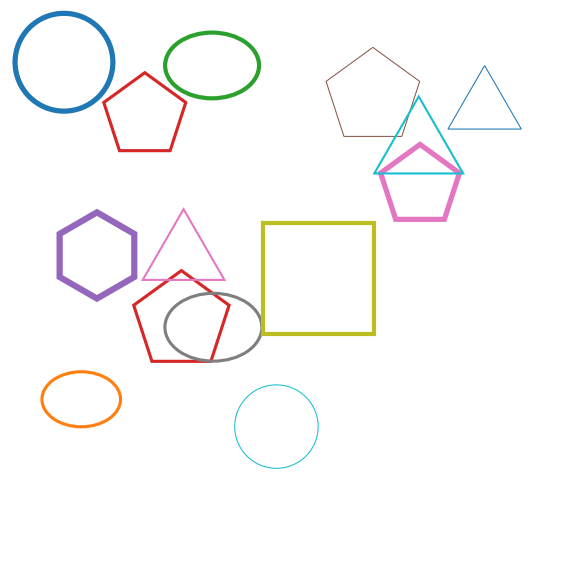[{"shape": "triangle", "thickness": 0.5, "radius": 0.37, "center": [0.839, 0.812]}, {"shape": "circle", "thickness": 2.5, "radius": 0.42, "center": [0.111, 0.891]}, {"shape": "oval", "thickness": 1.5, "radius": 0.34, "center": [0.141, 0.308]}, {"shape": "oval", "thickness": 2, "radius": 0.41, "center": [0.367, 0.886]}, {"shape": "pentagon", "thickness": 1.5, "radius": 0.43, "center": [0.314, 0.444]}, {"shape": "pentagon", "thickness": 1.5, "radius": 0.37, "center": [0.251, 0.799]}, {"shape": "hexagon", "thickness": 3, "radius": 0.37, "center": [0.168, 0.557]}, {"shape": "pentagon", "thickness": 0.5, "radius": 0.43, "center": [0.646, 0.832]}, {"shape": "pentagon", "thickness": 2.5, "radius": 0.36, "center": [0.727, 0.677]}, {"shape": "triangle", "thickness": 1, "radius": 0.41, "center": [0.318, 0.555]}, {"shape": "oval", "thickness": 1.5, "radius": 0.42, "center": [0.369, 0.433]}, {"shape": "square", "thickness": 2, "radius": 0.48, "center": [0.552, 0.517]}, {"shape": "circle", "thickness": 0.5, "radius": 0.36, "center": [0.479, 0.26]}, {"shape": "triangle", "thickness": 1, "radius": 0.44, "center": [0.725, 0.743]}]